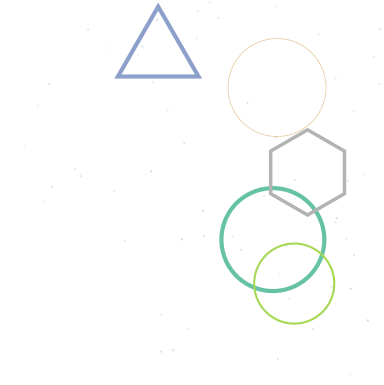[{"shape": "circle", "thickness": 3, "radius": 0.67, "center": [0.709, 0.378]}, {"shape": "triangle", "thickness": 3, "radius": 0.6, "center": [0.411, 0.862]}, {"shape": "circle", "thickness": 1.5, "radius": 0.52, "center": [0.764, 0.263]}, {"shape": "circle", "thickness": 0.5, "radius": 0.64, "center": [0.72, 0.773]}, {"shape": "hexagon", "thickness": 2.5, "radius": 0.55, "center": [0.799, 0.552]}]